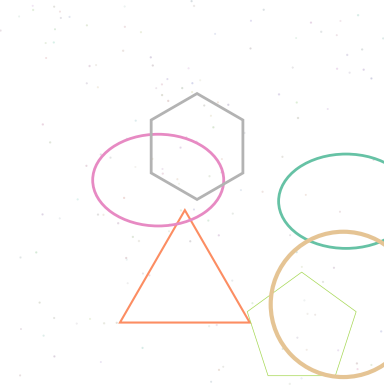[{"shape": "oval", "thickness": 2, "radius": 0.88, "center": [0.899, 0.477]}, {"shape": "triangle", "thickness": 1.5, "radius": 0.97, "center": [0.48, 0.26]}, {"shape": "oval", "thickness": 2, "radius": 0.85, "center": [0.411, 0.532]}, {"shape": "pentagon", "thickness": 0.5, "radius": 0.74, "center": [0.784, 0.144]}, {"shape": "circle", "thickness": 3, "radius": 0.94, "center": [0.892, 0.209]}, {"shape": "hexagon", "thickness": 2, "radius": 0.69, "center": [0.512, 0.619]}]